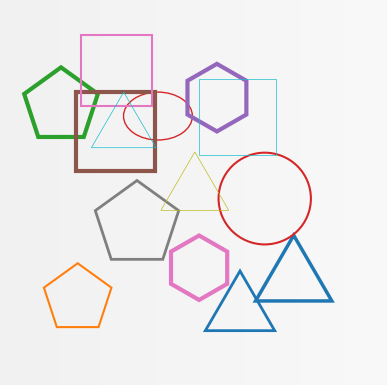[{"shape": "triangle", "thickness": 2, "radius": 0.52, "center": [0.619, 0.193]}, {"shape": "triangle", "thickness": 2.5, "radius": 0.57, "center": [0.758, 0.275]}, {"shape": "pentagon", "thickness": 1.5, "radius": 0.46, "center": [0.2, 0.225]}, {"shape": "pentagon", "thickness": 3, "radius": 0.5, "center": [0.157, 0.725]}, {"shape": "oval", "thickness": 1, "radius": 0.44, "center": [0.408, 0.699]}, {"shape": "circle", "thickness": 1.5, "radius": 0.6, "center": [0.683, 0.484]}, {"shape": "hexagon", "thickness": 3, "radius": 0.44, "center": [0.56, 0.746]}, {"shape": "square", "thickness": 3, "radius": 0.51, "center": [0.298, 0.658]}, {"shape": "hexagon", "thickness": 3, "radius": 0.42, "center": [0.514, 0.305]}, {"shape": "square", "thickness": 1.5, "radius": 0.46, "center": [0.301, 0.817]}, {"shape": "pentagon", "thickness": 2, "radius": 0.57, "center": [0.354, 0.418]}, {"shape": "triangle", "thickness": 0.5, "radius": 0.51, "center": [0.503, 0.504]}, {"shape": "square", "thickness": 0.5, "radius": 0.49, "center": [0.613, 0.697]}, {"shape": "triangle", "thickness": 0.5, "radius": 0.48, "center": [0.319, 0.664]}]